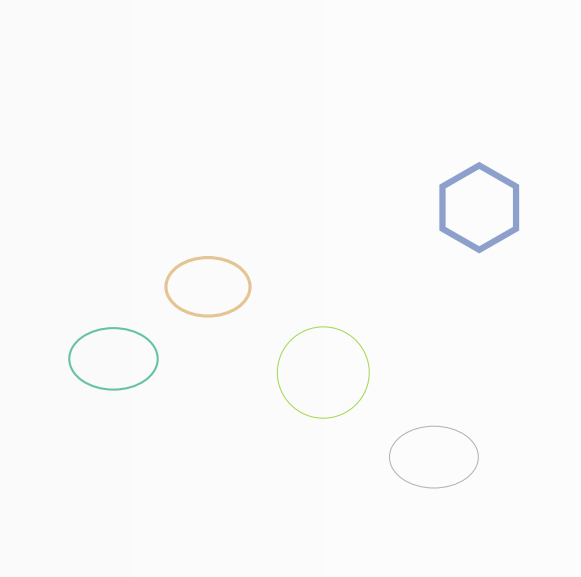[{"shape": "oval", "thickness": 1, "radius": 0.38, "center": [0.195, 0.378]}, {"shape": "hexagon", "thickness": 3, "radius": 0.37, "center": [0.825, 0.64]}, {"shape": "circle", "thickness": 0.5, "radius": 0.4, "center": [0.556, 0.354]}, {"shape": "oval", "thickness": 1.5, "radius": 0.36, "center": [0.358, 0.503]}, {"shape": "oval", "thickness": 0.5, "radius": 0.38, "center": [0.747, 0.208]}]